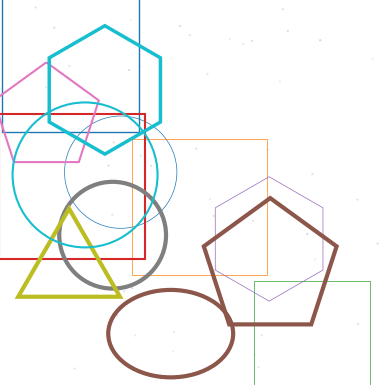[{"shape": "square", "thickness": 1, "radius": 0.89, "center": [0.183, 0.837]}, {"shape": "circle", "thickness": 0.5, "radius": 0.73, "center": [0.314, 0.553]}, {"shape": "square", "thickness": 0.5, "radius": 0.88, "center": [0.518, 0.462]}, {"shape": "square", "thickness": 0.5, "radius": 0.75, "center": [0.81, 0.12]}, {"shape": "square", "thickness": 1.5, "radius": 0.94, "center": [0.187, 0.516]}, {"shape": "hexagon", "thickness": 0.5, "radius": 0.81, "center": [0.699, 0.379]}, {"shape": "oval", "thickness": 3, "radius": 0.81, "center": [0.443, 0.133]}, {"shape": "pentagon", "thickness": 3, "radius": 0.91, "center": [0.702, 0.304]}, {"shape": "pentagon", "thickness": 1.5, "radius": 0.72, "center": [0.12, 0.695]}, {"shape": "circle", "thickness": 3, "radius": 0.69, "center": [0.293, 0.389]}, {"shape": "triangle", "thickness": 3, "radius": 0.76, "center": [0.179, 0.306]}, {"shape": "hexagon", "thickness": 2.5, "radius": 0.83, "center": [0.272, 0.766]}, {"shape": "circle", "thickness": 1.5, "radius": 0.94, "center": [0.221, 0.546]}]